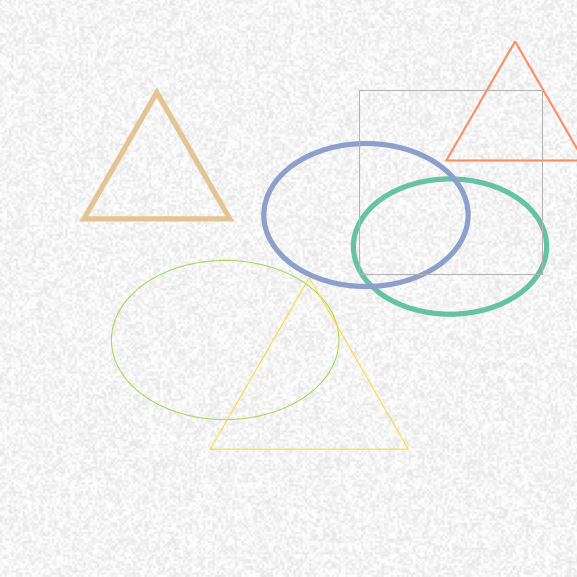[{"shape": "oval", "thickness": 2.5, "radius": 0.84, "center": [0.779, 0.572]}, {"shape": "triangle", "thickness": 1, "radius": 0.69, "center": [0.892, 0.79]}, {"shape": "oval", "thickness": 2.5, "radius": 0.88, "center": [0.634, 0.627]}, {"shape": "oval", "thickness": 0.5, "radius": 0.98, "center": [0.39, 0.41]}, {"shape": "triangle", "thickness": 0.5, "radius": 0.99, "center": [0.536, 0.32]}, {"shape": "triangle", "thickness": 2.5, "radius": 0.73, "center": [0.272, 0.693]}, {"shape": "square", "thickness": 0.5, "radius": 0.79, "center": [0.78, 0.684]}]